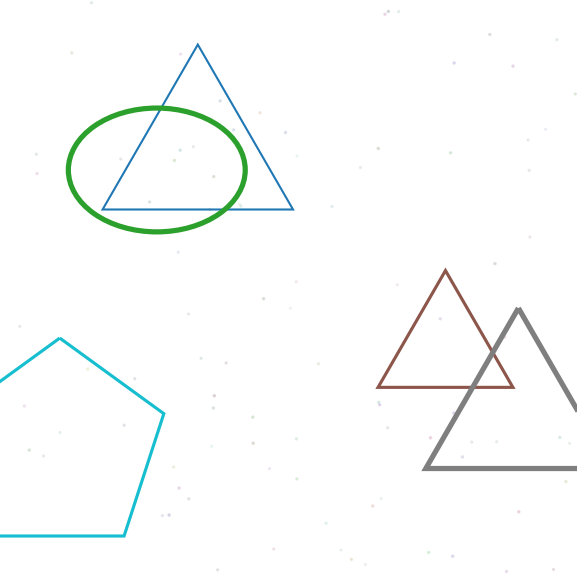[{"shape": "triangle", "thickness": 1, "radius": 0.95, "center": [0.343, 0.732]}, {"shape": "oval", "thickness": 2.5, "radius": 0.77, "center": [0.271, 0.705]}, {"shape": "triangle", "thickness": 1.5, "radius": 0.67, "center": [0.771, 0.396]}, {"shape": "triangle", "thickness": 2.5, "radius": 0.93, "center": [0.898, 0.28]}, {"shape": "pentagon", "thickness": 1.5, "radius": 0.95, "center": [0.103, 0.224]}]